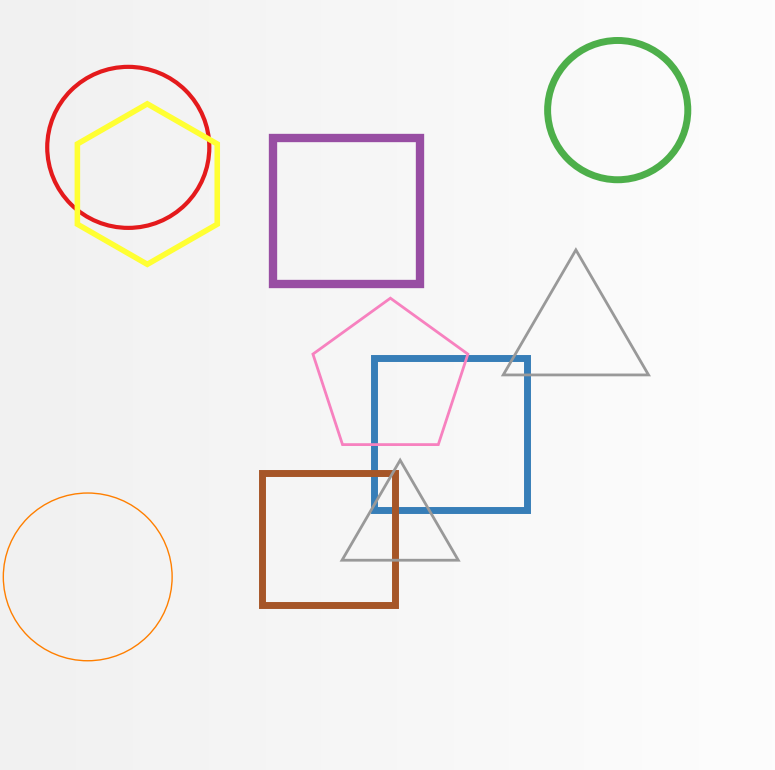[{"shape": "circle", "thickness": 1.5, "radius": 0.52, "center": [0.166, 0.809]}, {"shape": "square", "thickness": 2.5, "radius": 0.5, "center": [0.581, 0.436]}, {"shape": "circle", "thickness": 2.5, "radius": 0.45, "center": [0.797, 0.857]}, {"shape": "square", "thickness": 3, "radius": 0.47, "center": [0.447, 0.726]}, {"shape": "circle", "thickness": 0.5, "radius": 0.54, "center": [0.113, 0.251]}, {"shape": "hexagon", "thickness": 2, "radius": 0.52, "center": [0.19, 0.761]}, {"shape": "square", "thickness": 2.5, "radius": 0.43, "center": [0.423, 0.3]}, {"shape": "pentagon", "thickness": 1, "radius": 0.53, "center": [0.504, 0.508]}, {"shape": "triangle", "thickness": 1, "radius": 0.54, "center": [0.743, 0.567]}, {"shape": "triangle", "thickness": 1, "radius": 0.43, "center": [0.516, 0.316]}]